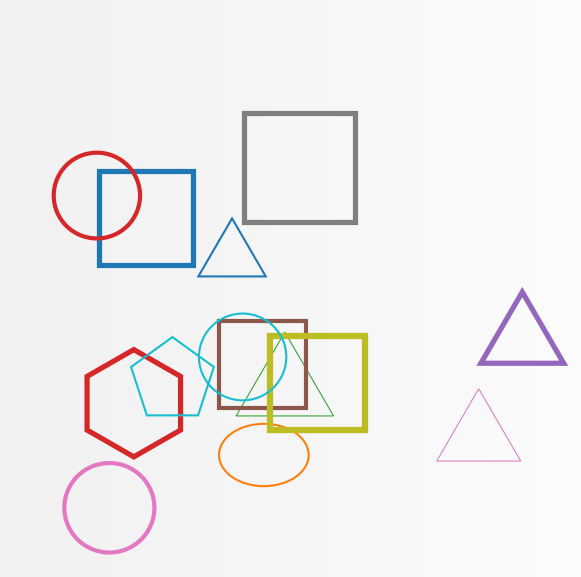[{"shape": "triangle", "thickness": 1, "radius": 0.33, "center": [0.399, 0.554]}, {"shape": "square", "thickness": 2.5, "radius": 0.4, "center": [0.251, 0.622]}, {"shape": "oval", "thickness": 1, "radius": 0.39, "center": [0.454, 0.211]}, {"shape": "triangle", "thickness": 0.5, "radius": 0.48, "center": [0.49, 0.327]}, {"shape": "circle", "thickness": 2, "radius": 0.37, "center": [0.167, 0.66]}, {"shape": "hexagon", "thickness": 2.5, "radius": 0.46, "center": [0.23, 0.301]}, {"shape": "triangle", "thickness": 2.5, "radius": 0.41, "center": [0.899, 0.411]}, {"shape": "square", "thickness": 2, "radius": 0.38, "center": [0.452, 0.368]}, {"shape": "circle", "thickness": 2, "radius": 0.39, "center": [0.188, 0.12]}, {"shape": "triangle", "thickness": 0.5, "radius": 0.42, "center": [0.824, 0.243]}, {"shape": "square", "thickness": 2.5, "radius": 0.48, "center": [0.515, 0.709]}, {"shape": "square", "thickness": 3, "radius": 0.41, "center": [0.546, 0.336]}, {"shape": "pentagon", "thickness": 1, "radius": 0.37, "center": [0.297, 0.341]}, {"shape": "circle", "thickness": 1, "radius": 0.38, "center": [0.417, 0.381]}]